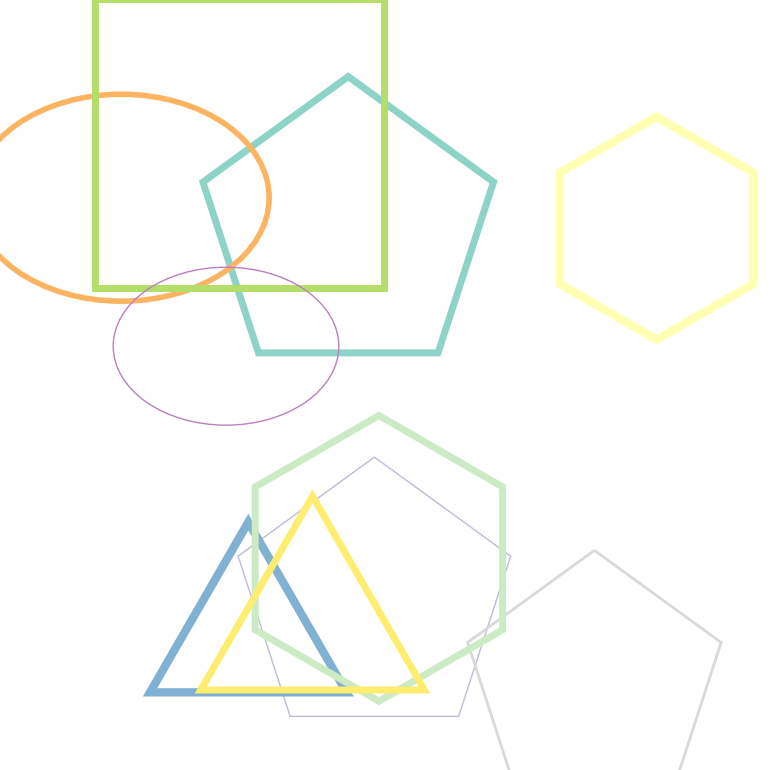[{"shape": "pentagon", "thickness": 2.5, "radius": 0.99, "center": [0.452, 0.702]}, {"shape": "hexagon", "thickness": 3, "radius": 0.72, "center": [0.853, 0.704]}, {"shape": "pentagon", "thickness": 0.5, "radius": 0.93, "center": [0.486, 0.22]}, {"shape": "triangle", "thickness": 3, "radius": 0.74, "center": [0.322, 0.175]}, {"shape": "oval", "thickness": 2, "radius": 0.96, "center": [0.158, 0.743]}, {"shape": "square", "thickness": 2.5, "radius": 0.94, "center": [0.311, 0.813]}, {"shape": "pentagon", "thickness": 1, "radius": 0.87, "center": [0.772, 0.112]}, {"shape": "oval", "thickness": 0.5, "radius": 0.73, "center": [0.294, 0.55]}, {"shape": "hexagon", "thickness": 2.5, "radius": 0.93, "center": [0.492, 0.275]}, {"shape": "triangle", "thickness": 2.5, "radius": 0.84, "center": [0.406, 0.188]}]